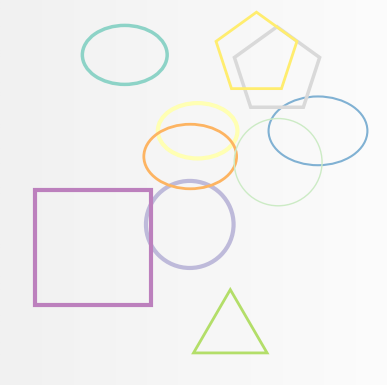[{"shape": "oval", "thickness": 2.5, "radius": 0.55, "center": [0.322, 0.857]}, {"shape": "oval", "thickness": 3, "radius": 0.51, "center": [0.51, 0.66]}, {"shape": "circle", "thickness": 3, "radius": 0.57, "center": [0.49, 0.417]}, {"shape": "oval", "thickness": 1.5, "radius": 0.64, "center": [0.821, 0.66]}, {"shape": "oval", "thickness": 2, "radius": 0.6, "center": [0.491, 0.593]}, {"shape": "triangle", "thickness": 2, "radius": 0.55, "center": [0.594, 0.138]}, {"shape": "pentagon", "thickness": 2.5, "radius": 0.58, "center": [0.715, 0.815]}, {"shape": "square", "thickness": 3, "radius": 0.75, "center": [0.241, 0.357]}, {"shape": "circle", "thickness": 1, "radius": 0.57, "center": [0.718, 0.579]}, {"shape": "pentagon", "thickness": 2, "radius": 0.55, "center": [0.662, 0.859]}]